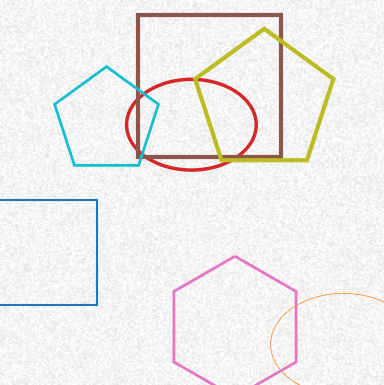[{"shape": "square", "thickness": 1.5, "radius": 0.68, "center": [0.115, 0.345]}, {"shape": "oval", "thickness": 0.5, "radius": 0.95, "center": [0.892, 0.106]}, {"shape": "oval", "thickness": 2.5, "radius": 0.84, "center": [0.497, 0.676]}, {"shape": "square", "thickness": 3, "radius": 0.92, "center": [0.544, 0.777]}, {"shape": "hexagon", "thickness": 2, "radius": 0.92, "center": [0.61, 0.151]}, {"shape": "pentagon", "thickness": 3, "radius": 0.94, "center": [0.686, 0.737]}, {"shape": "pentagon", "thickness": 2, "radius": 0.71, "center": [0.277, 0.685]}]